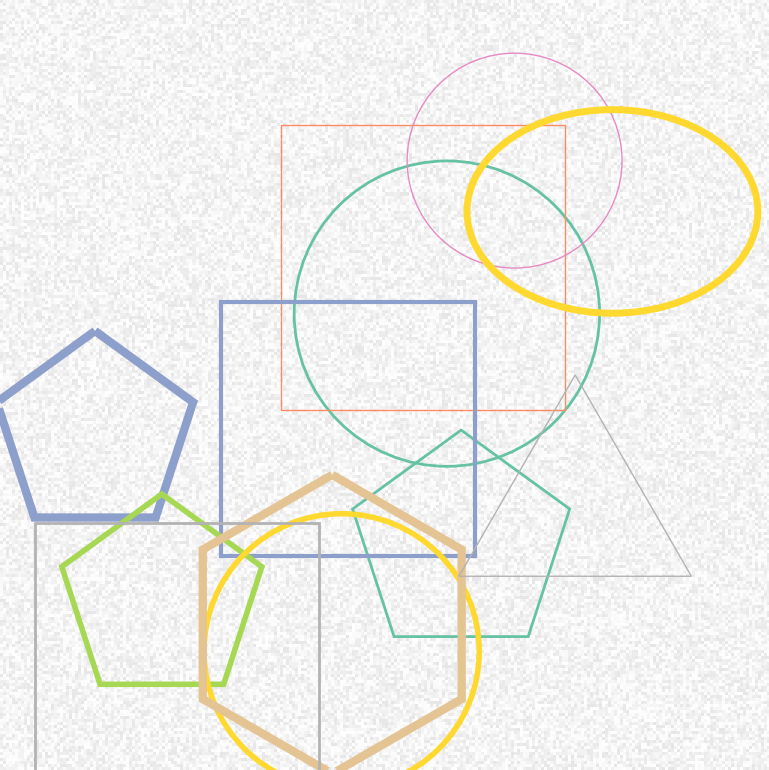[{"shape": "pentagon", "thickness": 1, "radius": 0.74, "center": [0.599, 0.293]}, {"shape": "circle", "thickness": 1, "radius": 0.99, "center": [0.58, 0.593]}, {"shape": "square", "thickness": 0.5, "radius": 0.92, "center": [0.55, 0.653]}, {"shape": "square", "thickness": 1.5, "radius": 0.83, "center": [0.452, 0.443]}, {"shape": "pentagon", "thickness": 3, "radius": 0.67, "center": [0.123, 0.436]}, {"shape": "circle", "thickness": 0.5, "radius": 0.7, "center": [0.668, 0.791]}, {"shape": "pentagon", "thickness": 2, "radius": 0.68, "center": [0.21, 0.222]}, {"shape": "circle", "thickness": 2, "radius": 0.89, "center": [0.444, 0.154]}, {"shape": "oval", "thickness": 2.5, "radius": 0.94, "center": [0.795, 0.725]}, {"shape": "hexagon", "thickness": 3, "radius": 0.97, "center": [0.431, 0.189]}, {"shape": "square", "thickness": 1, "radius": 0.92, "center": [0.23, 0.136]}, {"shape": "triangle", "thickness": 0.5, "radius": 0.87, "center": [0.747, 0.339]}]